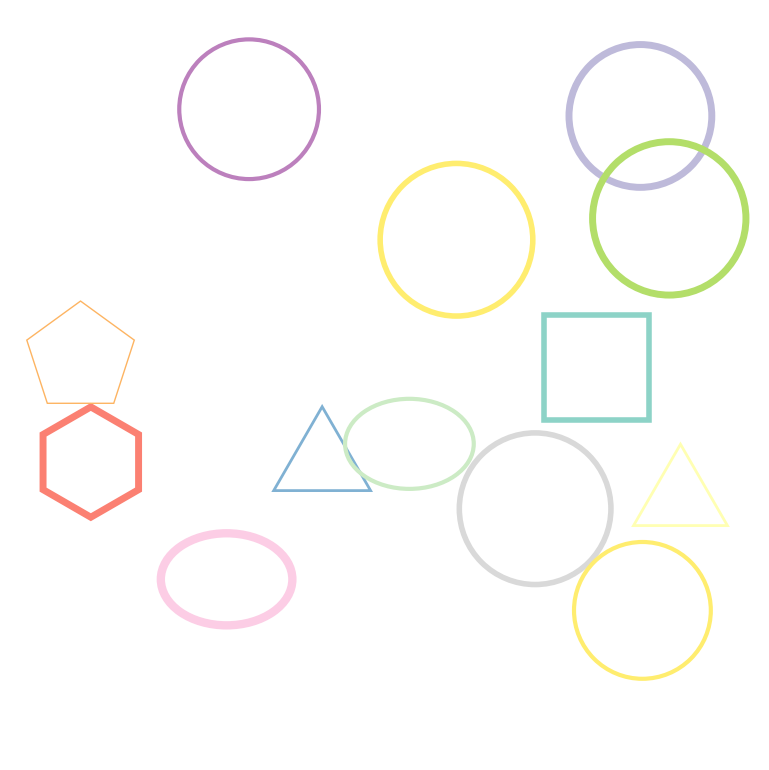[{"shape": "square", "thickness": 2, "radius": 0.34, "center": [0.775, 0.523]}, {"shape": "triangle", "thickness": 1, "radius": 0.35, "center": [0.884, 0.353]}, {"shape": "circle", "thickness": 2.5, "radius": 0.46, "center": [0.832, 0.849]}, {"shape": "hexagon", "thickness": 2.5, "radius": 0.36, "center": [0.118, 0.4]}, {"shape": "triangle", "thickness": 1, "radius": 0.36, "center": [0.418, 0.399]}, {"shape": "pentagon", "thickness": 0.5, "radius": 0.37, "center": [0.105, 0.536]}, {"shape": "circle", "thickness": 2.5, "radius": 0.5, "center": [0.869, 0.716]}, {"shape": "oval", "thickness": 3, "radius": 0.43, "center": [0.294, 0.248]}, {"shape": "circle", "thickness": 2, "radius": 0.49, "center": [0.695, 0.339]}, {"shape": "circle", "thickness": 1.5, "radius": 0.45, "center": [0.324, 0.858]}, {"shape": "oval", "thickness": 1.5, "radius": 0.42, "center": [0.532, 0.424]}, {"shape": "circle", "thickness": 1.5, "radius": 0.44, "center": [0.834, 0.207]}, {"shape": "circle", "thickness": 2, "radius": 0.5, "center": [0.593, 0.689]}]